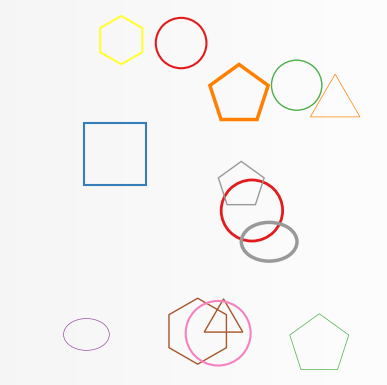[{"shape": "circle", "thickness": 1.5, "radius": 0.33, "center": [0.467, 0.888]}, {"shape": "circle", "thickness": 2, "radius": 0.4, "center": [0.65, 0.453]}, {"shape": "square", "thickness": 1.5, "radius": 0.41, "center": [0.297, 0.6]}, {"shape": "circle", "thickness": 1, "radius": 0.33, "center": [0.766, 0.779]}, {"shape": "pentagon", "thickness": 0.5, "radius": 0.4, "center": [0.824, 0.105]}, {"shape": "oval", "thickness": 0.5, "radius": 0.3, "center": [0.223, 0.131]}, {"shape": "pentagon", "thickness": 2.5, "radius": 0.4, "center": [0.617, 0.754]}, {"shape": "triangle", "thickness": 0.5, "radius": 0.37, "center": [0.865, 0.733]}, {"shape": "hexagon", "thickness": 1.5, "radius": 0.31, "center": [0.313, 0.896]}, {"shape": "hexagon", "thickness": 1, "radius": 0.43, "center": [0.51, 0.14]}, {"shape": "triangle", "thickness": 1, "radius": 0.29, "center": [0.577, 0.166]}, {"shape": "circle", "thickness": 1.5, "radius": 0.42, "center": [0.563, 0.134]}, {"shape": "oval", "thickness": 2.5, "radius": 0.36, "center": [0.695, 0.372]}, {"shape": "pentagon", "thickness": 1, "radius": 0.31, "center": [0.623, 0.519]}]